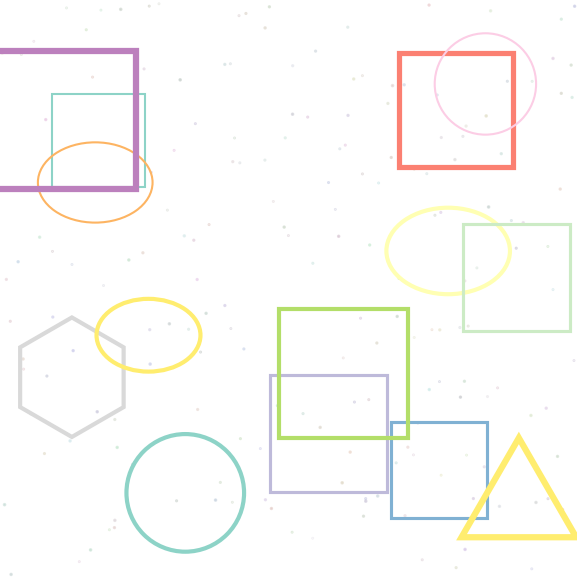[{"shape": "square", "thickness": 1, "radius": 0.4, "center": [0.171, 0.756]}, {"shape": "circle", "thickness": 2, "radius": 0.51, "center": [0.321, 0.146]}, {"shape": "oval", "thickness": 2, "radius": 0.53, "center": [0.776, 0.565]}, {"shape": "square", "thickness": 1.5, "radius": 0.51, "center": [0.568, 0.248]}, {"shape": "square", "thickness": 2.5, "radius": 0.49, "center": [0.79, 0.809]}, {"shape": "square", "thickness": 1.5, "radius": 0.41, "center": [0.76, 0.185]}, {"shape": "oval", "thickness": 1, "radius": 0.5, "center": [0.165, 0.683]}, {"shape": "square", "thickness": 2, "radius": 0.56, "center": [0.594, 0.352]}, {"shape": "circle", "thickness": 1, "radius": 0.44, "center": [0.841, 0.854]}, {"shape": "hexagon", "thickness": 2, "radius": 0.52, "center": [0.124, 0.346]}, {"shape": "square", "thickness": 3, "radius": 0.6, "center": [0.116, 0.791]}, {"shape": "square", "thickness": 1.5, "radius": 0.46, "center": [0.895, 0.519]}, {"shape": "oval", "thickness": 2, "radius": 0.45, "center": [0.257, 0.419]}, {"shape": "triangle", "thickness": 3, "radius": 0.57, "center": [0.898, 0.126]}]